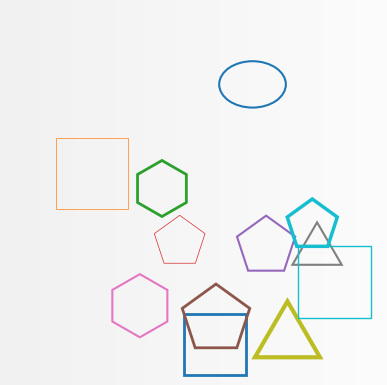[{"shape": "square", "thickness": 2, "radius": 0.4, "center": [0.556, 0.106]}, {"shape": "oval", "thickness": 1.5, "radius": 0.43, "center": [0.652, 0.781]}, {"shape": "square", "thickness": 0.5, "radius": 0.46, "center": [0.238, 0.549]}, {"shape": "hexagon", "thickness": 2, "radius": 0.36, "center": [0.418, 0.51]}, {"shape": "pentagon", "thickness": 0.5, "radius": 0.34, "center": [0.464, 0.372]}, {"shape": "pentagon", "thickness": 1.5, "radius": 0.39, "center": [0.687, 0.361]}, {"shape": "pentagon", "thickness": 2, "radius": 0.46, "center": [0.557, 0.171]}, {"shape": "hexagon", "thickness": 1.5, "radius": 0.41, "center": [0.361, 0.206]}, {"shape": "triangle", "thickness": 1.5, "radius": 0.37, "center": [0.818, 0.349]}, {"shape": "triangle", "thickness": 3, "radius": 0.48, "center": [0.742, 0.12]}, {"shape": "pentagon", "thickness": 2.5, "radius": 0.34, "center": [0.806, 0.415]}, {"shape": "square", "thickness": 1, "radius": 0.47, "center": [0.864, 0.267]}]